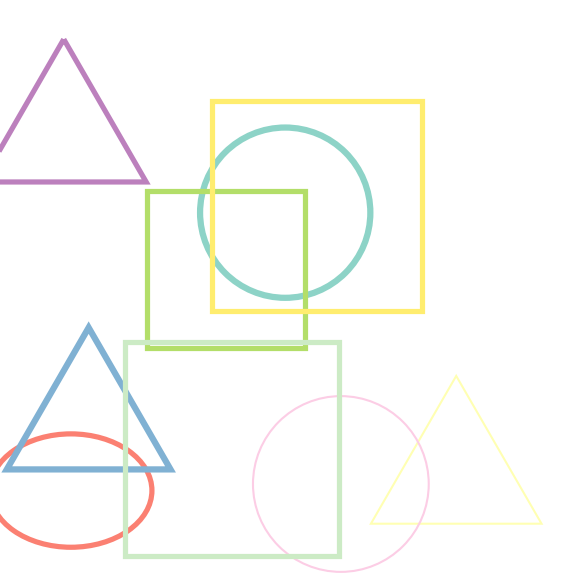[{"shape": "circle", "thickness": 3, "radius": 0.74, "center": [0.494, 0.631]}, {"shape": "triangle", "thickness": 1, "radius": 0.85, "center": [0.79, 0.178]}, {"shape": "oval", "thickness": 2.5, "radius": 0.7, "center": [0.123, 0.15]}, {"shape": "triangle", "thickness": 3, "radius": 0.82, "center": [0.154, 0.268]}, {"shape": "square", "thickness": 2.5, "radius": 0.68, "center": [0.391, 0.532]}, {"shape": "circle", "thickness": 1, "radius": 0.76, "center": [0.59, 0.161]}, {"shape": "triangle", "thickness": 2.5, "radius": 0.82, "center": [0.11, 0.766]}, {"shape": "square", "thickness": 2.5, "radius": 0.92, "center": [0.401, 0.222]}, {"shape": "square", "thickness": 2.5, "radius": 0.91, "center": [0.549, 0.642]}]